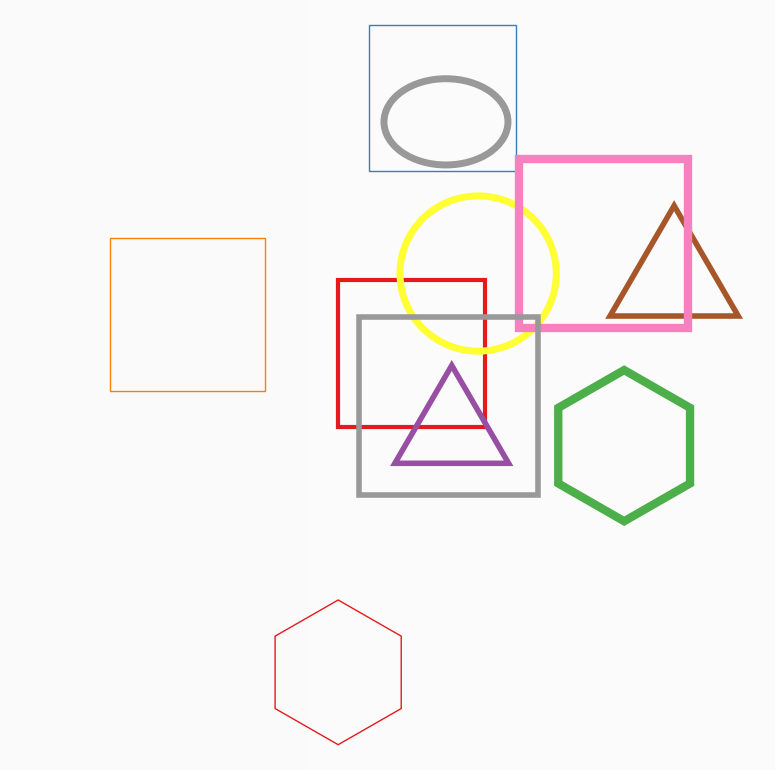[{"shape": "hexagon", "thickness": 0.5, "radius": 0.47, "center": [0.436, 0.127]}, {"shape": "square", "thickness": 1.5, "radius": 0.48, "center": [0.531, 0.541]}, {"shape": "square", "thickness": 0.5, "radius": 0.47, "center": [0.571, 0.873]}, {"shape": "hexagon", "thickness": 3, "radius": 0.49, "center": [0.805, 0.421]}, {"shape": "triangle", "thickness": 2, "radius": 0.42, "center": [0.583, 0.441]}, {"shape": "square", "thickness": 0.5, "radius": 0.5, "center": [0.242, 0.592]}, {"shape": "circle", "thickness": 2.5, "radius": 0.5, "center": [0.617, 0.645]}, {"shape": "triangle", "thickness": 2, "radius": 0.48, "center": [0.87, 0.637]}, {"shape": "square", "thickness": 3, "radius": 0.55, "center": [0.779, 0.684]}, {"shape": "square", "thickness": 2, "radius": 0.58, "center": [0.579, 0.472]}, {"shape": "oval", "thickness": 2.5, "radius": 0.4, "center": [0.575, 0.842]}]